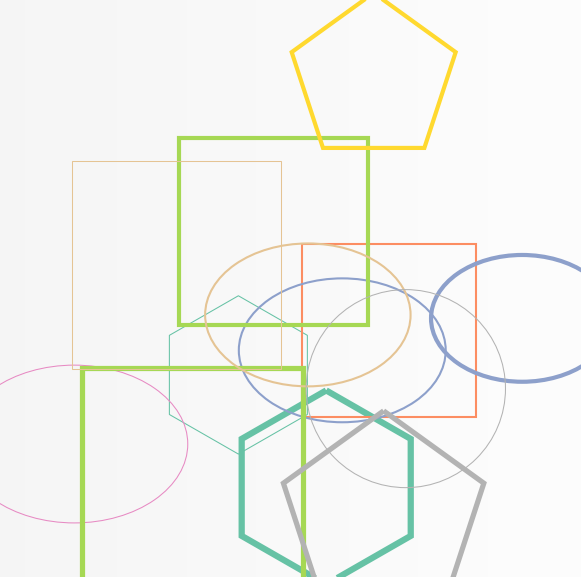[{"shape": "hexagon", "thickness": 3, "radius": 0.84, "center": [0.561, 0.155]}, {"shape": "hexagon", "thickness": 0.5, "radius": 0.69, "center": [0.41, 0.35]}, {"shape": "square", "thickness": 1, "radius": 0.75, "center": [0.669, 0.427]}, {"shape": "oval", "thickness": 1, "radius": 0.89, "center": [0.589, 0.393]}, {"shape": "oval", "thickness": 2, "radius": 0.78, "center": [0.898, 0.448]}, {"shape": "oval", "thickness": 0.5, "radius": 0.98, "center": [0.128, 0.23]}, {"shape": "square", "thickness": 2.5, "radius": 0.95, "center": [0.331, 0.172]}, {"shape": "square", "thickness": 2, "radius": 0.81, "center": [0.47, 0.598]}, {"shape": "pentagon", "thickness": 2, "radius": 0.74, "center": [0.643, 0.863]}, {"shape": "oval", "thickness": 1, "radius": 0.88, "center": [0.53, 0.454]}, {"shape": "square", "thickness": 0.5, "radius": 0.9, "center": [0.304, 0.541]}, {"shape": "pentagon", "thickness": 2.5, "radius": 0.91, "center": [0.66, 0.106]}, {"shape": "circle", "thickness": 0.5, "radius": 0.86, "center": [0.698, 0.326]}]